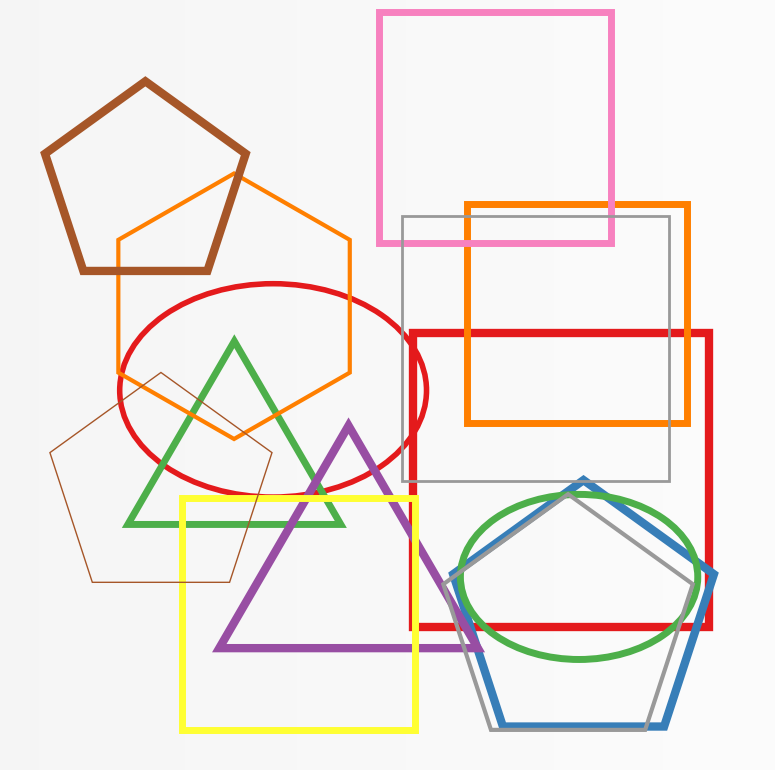[{"shape": "oval", "thickness": 2, "radius": 0.99, "center": [0.352, 0.493]}, {"shape": "square", "thickness": 3, "radius": 0.95, "center": [0.723, 0.377]}, {"shape": "pentagon", "thickness": 3, "radius": 0.88, "center": [0.753, 0.2]}, {"shape": "oval", "thickness": 2.5, "radius": 0.77, "center": [0.747, 0.251]}, {"shape": "triangle", "thickness": 2.5, "radius": 0.79, "center": [0.302, 0.398]}, {"shape": "triangle", "thickness": 3, "radius": 0.96, "center": [0.45, 0.255]}, {"shape": "hexagon", "thickness": 1.5, "radius": 0.86, "center": [0.302, 0.602]}, {"shape": "square", "thickness": 2.5, "radius": 0.71, "center": [0.745, 0.593]}, {"shape": "square", "thickness": 2.5, "radius": 0.75, "center": [0.386, 0.202]}, {"shape": "pentagon", "thickness": 0.5, "radius": 0.75, "center": [0.208, 0.366]}, {"shape": "pentagon", "thickness": 3, "radius": 0.68, "center": [0.188, 0.758]}, {"shape": "square", "thickness": 2.5, "radius": 0.75, "center": [0.639, 0.835]}, {"shape": "pentagon", "thickness": 1.5, "radius": 0.85, "center": [0.733, 0.189]}, {"shape": "square", "thickness": 1, "radius": 0.86, "center": [0.691, 0.547]}]